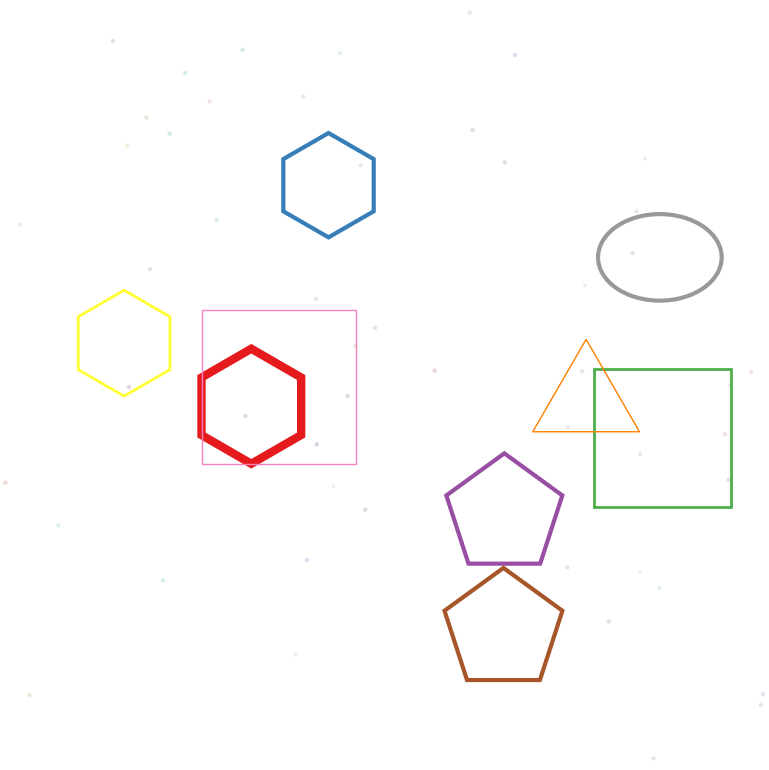[{"shape": "hexagon", "thickness": 3, "radius": 0.37, "center": [0.326, 0.472]}, {"shape": "hexagon", "thickness": 1.5, "radius": 0.34, "center": [0.427, 0.759]}, {"shape": "square", "thickness": 1, "radius": 0.45, "center": [0.86, 0.431]}, {"shape": "pentagon", "thickness": 1.5, "radius": 0.4, "center": [0.655, 0.332]}, {"shape": "triangle", "thickness": 0.5, "radius": 0.4, "center": [0.761, 0.479]}, {"shape": "hexagon", "thickness": 1, "radius": 0.34, "center": [0.161, 0.554]}, {"shape": "pentagon", "thickness": 1.5, "radius": 0.4, "center": [0.654, 0.182]}, {"shape": "square", "thickness": 0.5, "radius": 0.5, "center": [0.362, 0.497]}, {"shape": "oval", "thickness": 1.5, "radius": 0.4, "center": [0.857, 0.666]}]